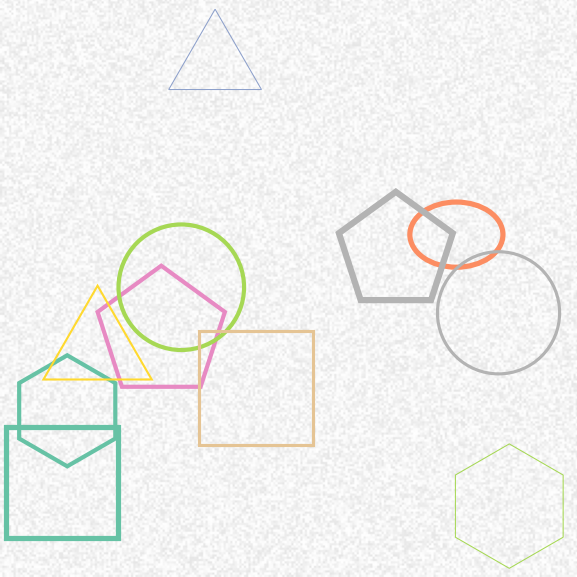[{"shape": "square", "thickness": 2.5, "radius": 0.48, "center": [0.107, 0.164]}, {"shape": "hexagon", "thickness": 2, "radius": 0.48, "center": [0.116, 0.288]}, {"shape": "oval", "thickness": 2.5, "radius": 0.4, "center": [0.79, 0.593]}, {"shape": "triangle", "thickness": 0.5, "radius": 0.46, "center": [0.372, 0.89]}, {"shape": "pentagon", "thickness": 2, "radius": 0.58, "center": [0.279, 0.423]}, {"shape": "circle", "thickness": 2, "radius": 0.54, "center": [0.314, 0.502]}, {"shape": "hexagon", "thickness": 0.5, "radius": 0.54, "center": [0.882, 0.123]}, {"shape": "triangle", "thickness": 1, "radius": 0.54, "center": [0.169, 0.396]}, {"shape": "square", "thickness": 1.5, "radius": 0.49, "center": [0.444, 0.327]}, {"shape": "circle", "thickness": 1.5, "radius": 0.53, "center": [0.863, 0.457]}, {"shape": "pentagon", "thickness": 3, "radius": 0.52, "center": [0.685, 0.563]}]